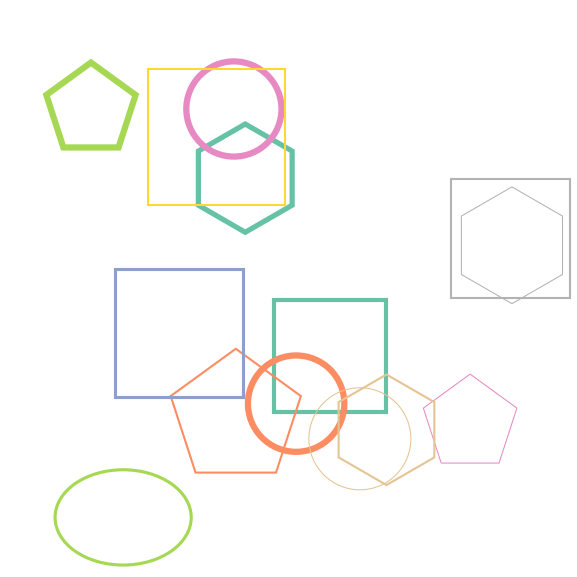[{"shape": "square", "thickness": 2, "radius": 0.48, "center": [0.571, 0.382]}, {"shape": "hexagon", "thickness": 2.5, "radius": 0.47, "center": [0.425, 0.691]}, {"shape": "pentagon", "thickness": 1, "radius": 0.59, "center": [0.408, 0.277]}, {"shape": "circle", "thickness": 3, "radius": 0.42, "center": [0.513, 0.3]}, {"shape": "square", "thickness": 1.5, "radius": 0.56, "center": [0.31, 0.423]}, {"shape": "circle", "thickness": 3, "radius": 0.41, "center": [0.405, 0.81]}, {"shape": "pentagon", "thickness": 0.5, "radius": 0.43, "center": [0.814, 0.266]}, {"shape": "pentagon", "thickness": 3, "radius": 0.41, "center": [0.158, 0.81]}, {"shape": "oval", "thickness": 1.5, "radius": 0.59, "center": [0.213, 0.103]}, {"shape": "square", "thickness": 1, "radius": 0.59, "center": [0.375, 0.762]}, {"shape": "circle", "thickness": 0.5, "radius": 0.44, "center": [0.623, 0.239]}, {"shape": "hexagon", "thickness": 1, "radius": 0.48, "center": [0.669, 0.255]}, {"shape": "square", "thickness": 1, "radius": 0.52, "center": [0.884, 0.586]}, {"shape": "hexagon", "thickness": 0.5, "radius": 0.51, "center": [0.886, 0.574]}]